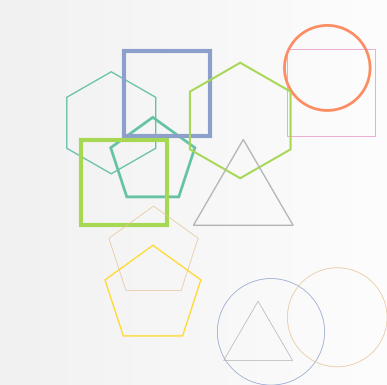[{"shape": "pentagon", "thickness": 2, "radius": 0.57, "center": [0.394, 0.581]}, {"shape": "hexagon", "thickness": 1, "radius": 0.66, "center": [0.287, 0.681]}, {"shape": "circle", "thickness": 2, "radius": 0.55, "center": [0.845, 0.824]}, {"shape": "square", "thickness": 3, "radius": 0.56, "center": [0.43, 0.757]}, {"shape": "circle", "thickness": 0.5, "radius": 0.69, "center": [0.699, 0.138]}, {"shape": "square", "thickness": 0.5, "radius": 0.57, "center": [0.854, 0.76]}, {"shape": "hexagon", "thickness": 1.5, "radius": 0.75, "center": [0.62, 0.687]}, {"shape": "square", "thickness": 3, "radius": 0.55, "center": [0.321, 0.527]}, {"shape": "pentagon", "thickness": 1, "radius": 0.65, "center": [0.395, 0.233]}, {"shape": "circle", "thickness": 0.5, "radius": 0.64, "center": [0.87, 0.176]}, {"shape": "pentagon", "thickness": 0.5, "radius": 0.61, "center": [0.396, 0.344]}, {"shape": "triangle", "thickness": 1, "radius": 0.74, "center": [0.628, 0.489]}, {"shape": "triangle", "thickness": 0.5, "radius": 0.51, "center": [0.666, 0.115]}]